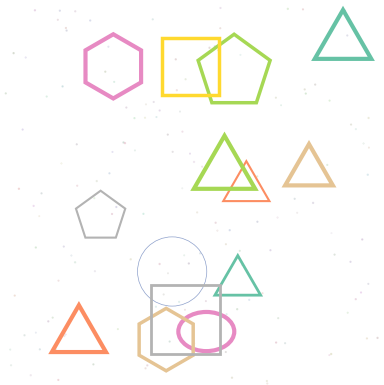[{"shape": "triangle", "thickness": 2, "radius": 0.34, "center": [0.618, 0.268]}, {"shape": "triangle", "thickness": 3, "radius": 0.42, "center": [0.891, 0.889]}, {"shape": "triangle", "thickness": 3, "radius": 0.41, "center": [0.205, 0.126]}, {"shape": "triangle", "thickness": 1.5, "radius": 0.35, "center": [0.64, 0.512]}, {"shape": "circle", "thickness": 0.5, "radius": 0.45, "center": [0.447, 0.295]}, {"shape": "hexagon", "thickness": 3, "radius": 0.42, "center": [0.294, 0.828]}, {"shape": "oval", "thickness": 3, "radius": 0.36, "center": [0.536, 0.139]}, {"shape": "triangle", "thickness": 3, "radius": 0.46, "center": [0.583, 0.556]}, {"shape": "pentagon", "thickness": 2.5, "radius": 0.49, "center": [0.608, 0.813]}, {"shape": "square", "thickness": 2.5, "radius": 0.37, "center": [0.494, 0.827]}, {"shape": "triangle", "thickness": 3, "radius": 0.36, "center": [0.803, 0.554]}, {"shape": "hexagon", "thickness": 2.5, "radius": 0.41, "center": [0.432, 0.118]}, {"shape": "square", "thickness": 2, "radius": 0.45, "center": [0.482, 0.17]}, {"shape": "pentagon", "thickness": 1.5, "radius": 0.34, "center": [0.261, 0.437]}]